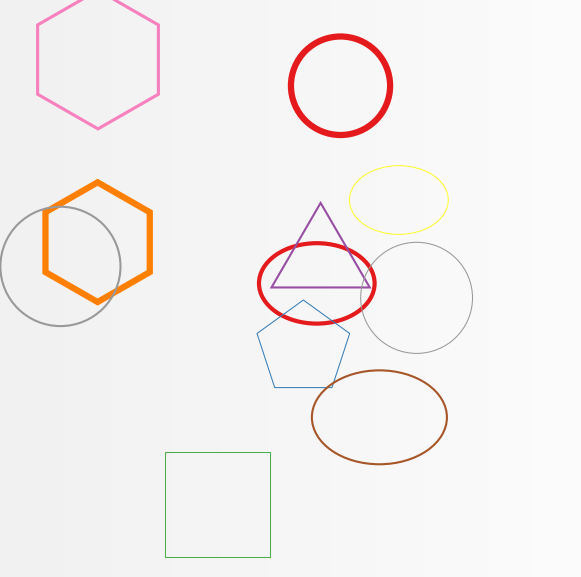[{"shape": "circle", "thickness": 3, "radius": 0.43, "center": [0.586, 0.851]}, {"shape": "oval", "thickness": 2, "radius": 0.5, "center": [0.545, 0.508]}, {"shape": "pentagon", "thickness": 0.5, "radius": 0.42, "center": [0.522, 0.396]}, {"shape": "square", "thickness": 0.5, "radius": 0.45, "center": [0.375, 0.125]}, {"shape": "triangle", "thickness": 1, "radius": 0.49, "center": [0.552, 0.55]}, {"shape": "hexagon", "thickness": 3, "radius": 0.52, "center": [0.168, 0.58]}, {"shape": "oval", "thickness": 0.5, "radius": 0.43, "center": [0.686, 0.653]}, {"shape": "oval", "thickness": 1, "radius": 0.58, "center": [0.653, 0.277]}, {"shape": "hexagon", "thickness": 1.5, "radius": 0.6, "center": [0.169, 0.896]}, {"shape": "circle", "thickness": 0.5, "radius": 0.48, "center": [0.717, 0.483]}, {"shape": "circle", "thickness": 1, "radius": 0.52, "center": [0.104, 0.538]}]